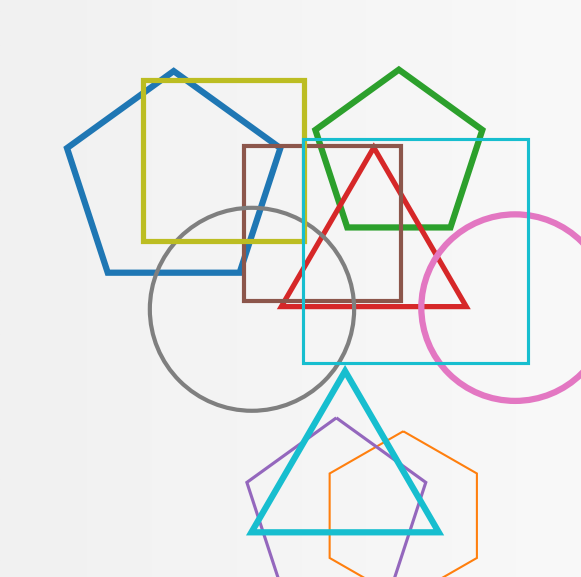[{"shape": "pentagon", "thickness": 3, "radius": 0.96, "center": [0.299, 0.683]}, {"shape": "hexagon", "thickness": 1, "radius": 0.73, "center": [0.694, 0.106]}, {"shape": "pentagon", "thickness": 3, "radius": 0.76, "center": [0.686, 0.727]}, {"shape": "triangle", "thickness": 2.5, "radius": 0.92, "center": [0.643, 0.56]}, {"shape": "pentagon", "thickness": 1.5, "radius": 0.81, "center": [0.579, 0.114]}, {"shape": "square", "thickness": 2, "radius": 0.67, "center": [0.555, 0.612]}, {"shape": "circle", "thickness": 3, "radius": 0.81, "center": [0.886, 0.466]}, {"shape": "circle", "thickness": 2, "radius": 0.88, "center": [0.434, 0.464]}, {"shape": "square", "thickness": 2.5, "radius": 0.7, "center": [0.384, 0.721]}, {"shape": "square", "thickness": 1.5, "radius": 0.97, "center": [0.715, 0.564]}, {"shape": "triangle", "thickness": 3, "radius": 0.93, "center": [0.594, 0.17]}]